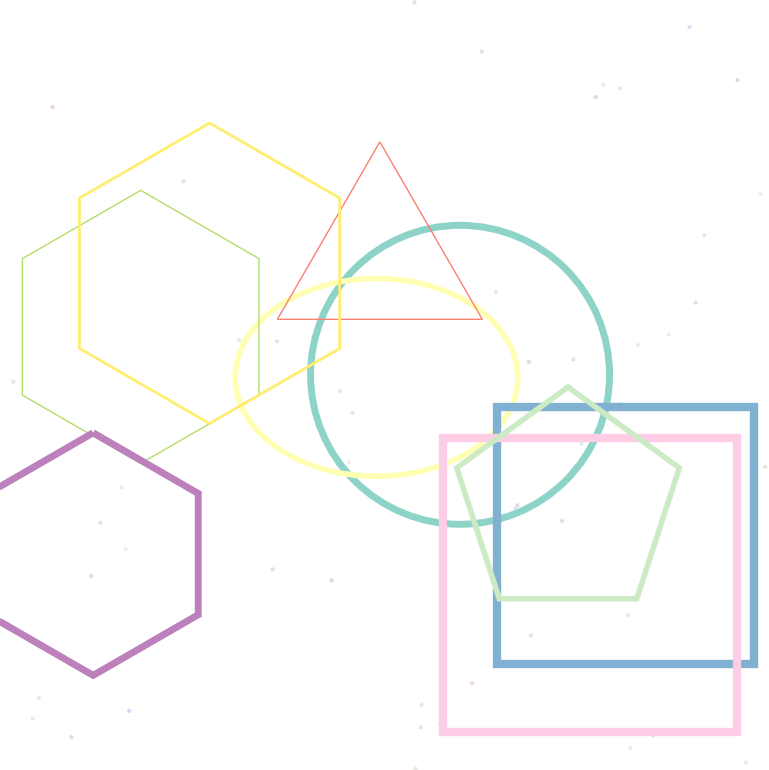[{"shape": "circle", "thickness": 2.5, "radius": 0.97, "center": [0.597, 0.513]}, {"shape": "oval", "thickness": 2, "radius": 0.92, "center": [0.489, 0.51]}, {"shape": "triangle", "thickness": 0.5, "radius": 0.77, "center": [0.493, 0.662]}, {"shape": "square", "thickness": 3, "radius": 0.84, "center": [0.812, 0.305]}, {"shape": "hexagon", "thickness": 0.5, "radius": 0.89, "center": [0.183, 0.575]}, {"shape": "square", "thickness": 3, "radius": 0.96, "center": [0.766, 0.24]}, {"shape": "hexagon", "thickness": 2.5, "radius": 0.79, "center": [0.121, 0.28]}, {"shape": "pentagon", "thickness": 2, "radius": 0.76, "center": [0.738, 0.345]}, {"shape": "hexagon", "thickness": 1, "radius": 0.98, "center": [0.272, 0.645]}]